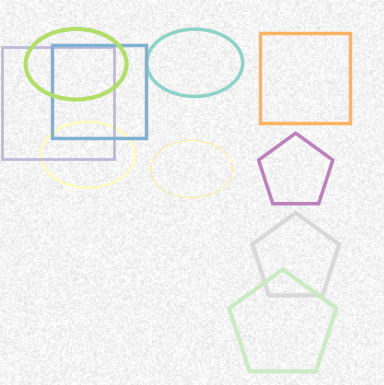[{"shape": "oval", "thickness": 2.5, "radius": 0.62, "center": [0.506, 0.837]}, {"shape": "oval", "thickness": 1.5, "radius": 0.61, "center": [0.228, 0.598]}, {"shape": "square", "thickness": 2, "radius": 0.73, "center": [0.15, 0.732]}, {"shape": "square", "thickness": 2.5, "radius": 0.61, "center": [0.257, 0.762]}, {"shape": "square", "thickness": 2.5, "radius": 0.58, "center": [0.792, 0.797]}, {"shape": "oval", "thickness": 3, "radius": 0.66, "center": [0.198, 0.833]}, {"shape": "pentagon", "thickness": 3, "radius": 0.59, "center": [0.768, 0.329]}, {"shape": "pentagon", "thickness": 2.5, "radius": 0.51, "center": [0.768, 0.553]}, {"shape": "pentagon", "thickness": 3, "radius": 0.73, "center": [0.734, 0.154]}, {"shape": "oval", "thickness": 0.5, "radius": 0.53, "center": [0.497, 0.561]}]